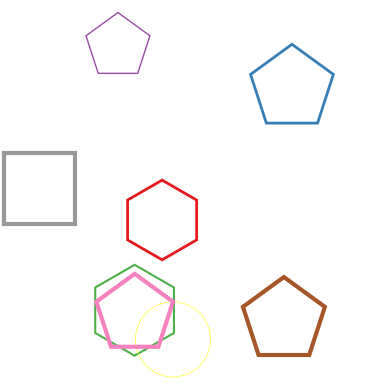[{"shape": "hexagon", "thickness": 2, "radius": 0.52, "center": [0.421, 0.429]}, {"shape": "pentagon", "thickness": 2, "radius": 0.57, "center": [0.758, 0.772]}, {"shape": "hexagon", "thickness": 1.5, "radius": 0.59, "center": [0.35, 0.194]}, {"shape": "pentagon", "thickness": 1, "radius": 0.44, "center": [0.306, 0.88]}, {"shape": "circle", "thickness": 0.5, "radius": 0.49, "center": [0.449, 0.118]}, {"shape": "pentagon", "thickness": 3, "radius": 0.56, "center": [0.737, 0.168]}, {"shape": "pentagon", "thickness": 3, "radius": 0.52, "center": [0.35, 0.184]}, {"shape": "square", "thickness": 3, "radius": 0.46, "center": [0.102, 0.51]}]